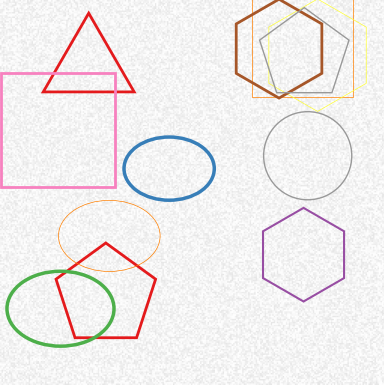[{"shape": "pentagon", "thickness": 2, "radius": 0.68, "center": [0.275, 0.233]}, {"shape": "triangle", "thickness": 2, "radius": 0.68, "center": [0.23, 0.829]}, {"shape": "oval", "thickness": 2.5, "radius": 0.59, "center": [0.439, 0.562]}, {"shape": "oval", "thickness": 2.5, "radius": 0.7, "center": [0.157, 0.198]}, {"shape": "hexagon", "thickness": 1.5, "radius": 0.61, "center": [0.788, 0.338]}, {"shape": "oval", "thickness": 0.5, "radius": 0.66, "center": [0.284, 0.387]}, {"shape": "square", "thickness": 0.5, "radius": 0.66, "center": [0.785, 0.88]}, {"shape": "hexagon", "thickness": 0.5, "radius": 0.73, "center": [0.825, 0.857]}, {"shape": "hexagon", "thickness": 2, "radius": 0.64, "center": [0.725, 0.874]}, {"shape": "square", "thickness": 2, "radius": 0.74, "center": [0.15, 0.663]}, {"shape": "circle", "thickness": 1, "radius": 0.57, "center": [0.799, 0.596]}, {"shape": "pentagon", "thickness": 1, "radius": 0.61, "center": [0.79, 0.858]}]